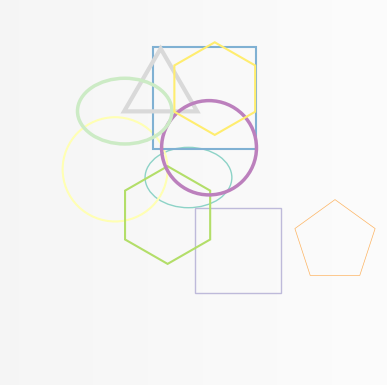[{"shape": "oval", "thickness": 1, "radius": 0.56, "center": [0.486, 0.539]}, {"shape": "circle", "thickness": 1.5, "radius": 0.68, "center": [0.297, 0.56]}, {"shape": "square", "thickness": 1, "radius": 0.55, "center": [0.613, 0.349]}, {"shape": "square", "thickness": 1.5, "radius": 0.67, "center": [0.527, 0.746]}, {"shape": "pentagon", "thickness": 0.5, "radius": 0.54, "center": [0.865, 0.373]}, {"shape": "hexagon", "thickness": 1.5, "radius": 0.63, "center": [0.433, 0.441]}, {"shape": "triangle", "thickness": 3, "radius": 0.54, "center": [0.415, 0.765]}, {"shape": "circle", "thickness": 2.5, "radius": 0.61, "center": [0.539, 0.616]}, {"shape": "oval", "thickness": 2.5, "radius": 0.61, "center": [0.322, 0.711]}, {"shape": "hexagon", "thickness": 1.5, "radius": 0.6, "center": [0.554, 0.77]}]